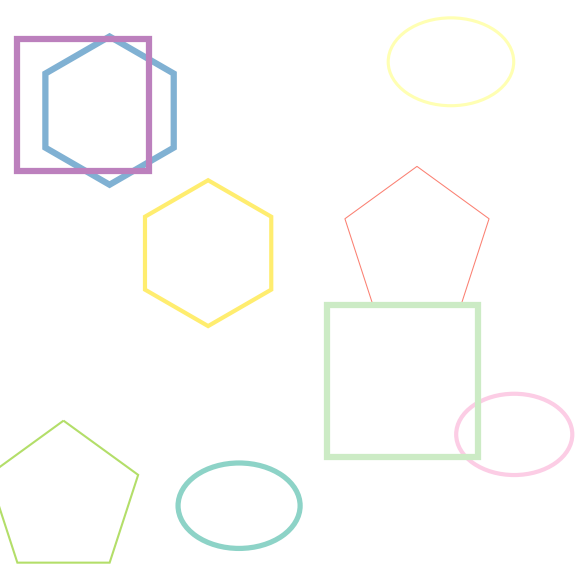[{"shape": "oval", "thickness": 2.5, "radius": 0.53, "center": [0.414, 0.123]}, {"shape": "oval", "thickness": 1.5, "radius": 0.54, "center": [0.781, 0.892]}, {"shape": "pentagon", "thickness": 0.5, "radius": 0.66, "center": [0.722, 0.58]}, {"shape": "hexagon", "thickness": 3, "radius": 0.64, "center": [0.19, 0.808]}, {"shape": "pentagon", "thickness": 1, "radius": 0.68, "center": [0.11, 0.135]}, {"shape": "oval", "thickness": 2, "radius": 0.5, "center": [0.89, 0.247]}, {"shape": "square", "thickness": 3, "radius": 0.57, "center": [0.144, 0.817]}, {"shape": "square", "thickness": 3, "radius": 0.65, "center": [0.696, 0.339]}, {"shape": "hexagon", "thickness": 2, "radius": 0.63, "center": [0.36, 0.561]}]